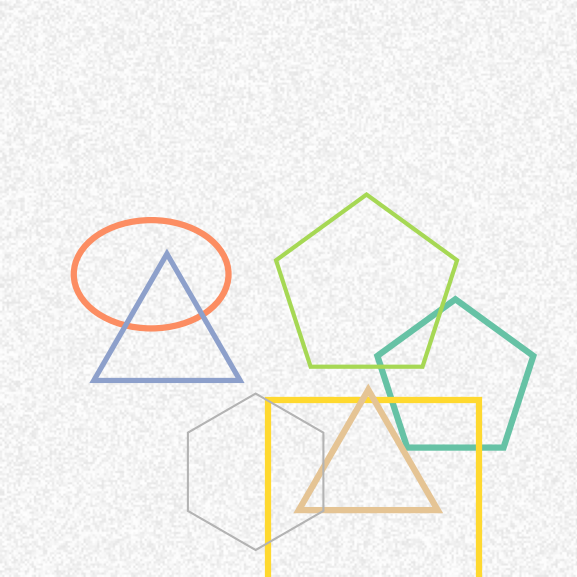[{"shape": "pentagon", "thickness": 3, "radius": 0.71, "center": [0.789, 0.339]}, {"shape": "oval", "thickness": 3, "radius": 0.67, "center": [0.262, 0.524]}, {"shape": "triangle", "thickness": 2.5, "radius": 0.73, "center": [0.289, 0.413]}, {"shape": "pentagon", "thickness": 2, "radius": 0.82, "center": [0.635, 0.497]}, {"shape": "square", "thickness": 3, "radius": 0.91, "center": [0.647, 0.123]}, {"shape": "triangle", "thickness": 3, "radius": 0.69, "center": [0.638, 0.185]}, {"shape": "hexagon", "thickness": 1, "radius": 0.68, "center": [0.443, 0.182]}]